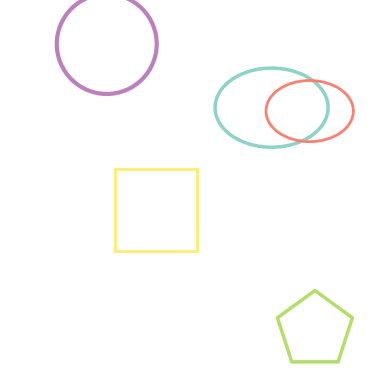[{"shape": "oval", "thickness": 2.5, "radius": 0.73, "center": [0.705, 0.72]}, {"shape": "oval", "thickness": 2, "radius": 0.57, "center": [0.804, 0.711]}, {"shape": "pentagon", "thickness": 2.5, "radius": 0.51, "center": [0.818, 0.143]}, {"shape": "circle", "thickness": 3, "radius": 0.65, "center": [0.277, 0.886]}, {"shape": "square", "thickness": 2, "radius": 0.53, "center": [0.405, 0.455]}]